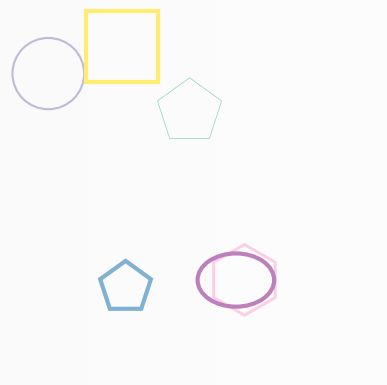[{"shape": "pentagon", "thickness": 0.5, "radius": 0.44, "center": [0.489, 0.711]}, {"shape": "circle", "thickness": 1.5, "radius": 0.46, "center": [0.125, 0.809]}, {"shape": "pentagon", "thickness": 3, "radius": 0.34, "center": [0.324, 0.254]}, {"shape": "hexagon", "thickness": 2, "radius": 0.46, "center": [0.631, 0.273]}, {"shape": "oval", "thickness": 3, "radius": 0.49, "center": [0.609, 0.273]}, {"shape": "square", "thickness": 3, "radius": 0.46, "center": [0.315, 0.88]}]